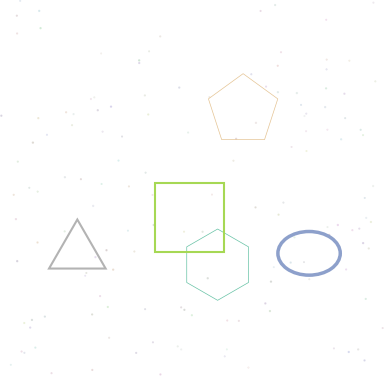[{"shape": "hexagon", "thickness": 0.5, "radius": 0.46, "center": [0.565, 0.313]}, {"shape": "oval", "thickness": 2.5, "radius": 0.41, "center": [0.803, 0.342]}, {"shape": "square", "thickness": 1.5, "radius": 0.45, "center": [0.492, 0.436]}, {"shape": "pentagon", "thickness": 0.5, "radius": 0.47, "center": [0.631, 0.714]}, {"shape": "triangle", "thickness": 1.5, "radius": 0.42, "center": [0.201, 0.345]}]